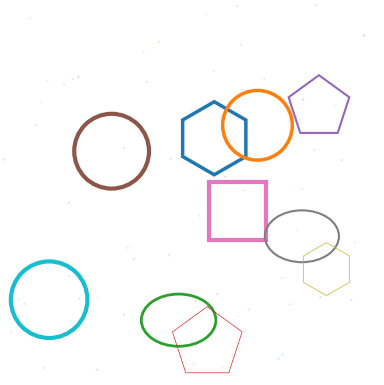[{"shape": "hexagon", "thickness": 2.5, "radius": 0.47, "center": [0.556, 0.641]}, {"shape": "circle", "thickness": 2.5, "radius": 0.45, "center": [0.669, 0.675]}, {"shape": "oval", "thickness": 2, "radius": 0.48, "center": [0.464, 0.168]}, {"shape": "pentagon", "thickness": 0.5, "radius": 0.48, "center": [0.538, 0.109]}, {"shape": "pentagon", "thickness": 1.5, "radius": 0.41, "center": [0.828, 0.722]}, {"shape": "circle", "thickness": 3, "radius": 0.49, "center": [0.29, 0.607]}, {"shape": "square", "thickness": 3, "radius": 0.37, "center": [0.617, 0.452]}, {"shape": "oval", "thickness": 1.5, "radius": 0.48, "center": [0.784, 0.386]}, {"shape": "hexagon", "thickness": 0.5, "radius": 0.34, "center": [0.848, 0.301]}, {"shape": "circle", "thickness": 3, "radius": 0.5, "center": [0.128, 0.222]}]